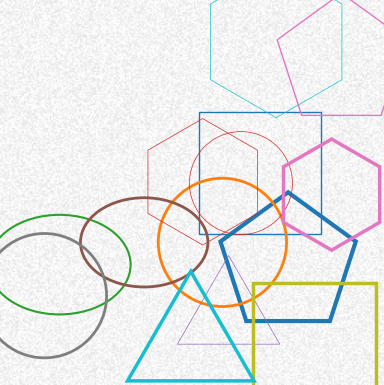[{"shape": "pentagon", "thickness": 3, "radius": 0.92, "center": [0.748, 0.316]}, {"shape": "square", "thickness": 1, "radius": 0.8, "center": [0.676, 0.551]}, {"shape": "circle", "thickness": 2, "radius": 0.83, "center": [0.578, 0.37]}, {"shape": "oval", "thickness": 1.5, "radius": 0.92, "center": [0.154, 0.313]}, {"shape": "hexagon", "thickness": 0.5, "radius": 0.82, "center": [0.526, 0.528]}, {"shape": "circle", "thickness": 0.5, "radius": 0.67, "center": [0.626, 0.524]}, {"shape": "triangle", "thickness": 0.5, "radius": 0.77, "center": [0.594, 0.183]}, {"shape": "oval", "thickness": 2, "radius": 0.83, "center": [0.375, 0.37]}, {"shape": "pentagon", "thickness": 1, "radius": 0.88, "center": [0.887, 0.842]}, {"shape": "hexagon", "thickness": 2.5, "radius": 0.72, "center": [0.861, 0.495]}, {"shape": "circle", "thickness": 2, "radius": 0.81, "center": [0.115, 0.232]}, {"shape": "square", "thickness": 2.5, "radius": 0.79, "center": [0.817, 0.105]}, {"shape": "triangle", "thickness": 2.5, "radius": 0.95, "center": [0.495, 0.106]}, {"shape": "hexagon", "thickness": 0.5, "radius": 0.99, "center": [0.717, 0.891]}]